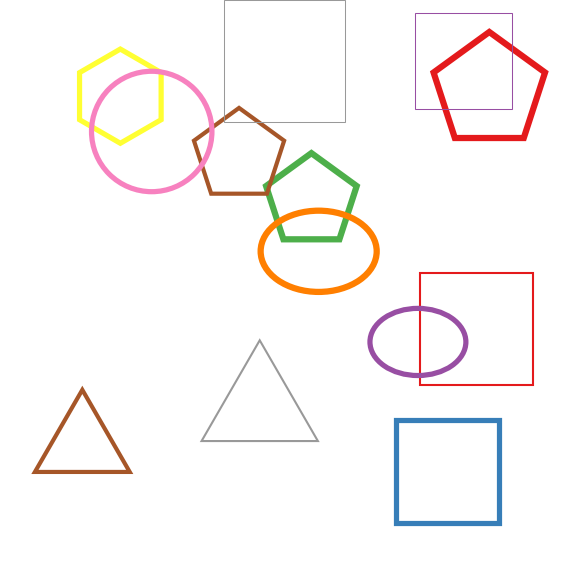[{"shape": "pentagon", "thickness": 3, "radius": 0.51, "center": [0.847, 0.842]}, {"shape": "square", "thickness": 1, "radius": 0.49, "center": [0.826, 0.429]}, {"shape": "square", "thickness": 2.5, "radius": 0.45, "center": [0.774, 0.183]}, {"shape": "pentagon", "thickness": 3, "radius": 0.41, "center": [0.539, 0.651]}, {"shape": "oval", "thickness": 2.5, "radius": 0.42, "center": [0.724, 0.407]}, {"shape": "square", "thickness": 0.5, "radius": 0.42, "center": [0.802, 0.894]}, {"shape": "oval", "thickness": 3, "radius": 0.5, "center": [0.552, 0.564]}, {"shape": "hexagon", "thickness": 2.5, "radius": 0.41, "center": [0.208, 0.833]}, {"shape": "pentagon", "thickness": 2, "radius": 0.41, "center": [0.414, 0.73]}, {"shape": "triangle", "thickness": 2, "radius": 0.47, "center": [0.143, 0.229]}, {"shape": "circle", "thickness": 2.5, "radius": 0.52, "center": [0.263, 0.771]}, {"shape": "triangle", "thickness": 1, "radius": 0.58, "center": [0.45, 0.294]}, {"shape": "square", "thickness": 0.5, "radius": 0.53, "center": [0.493, 0.894]}]